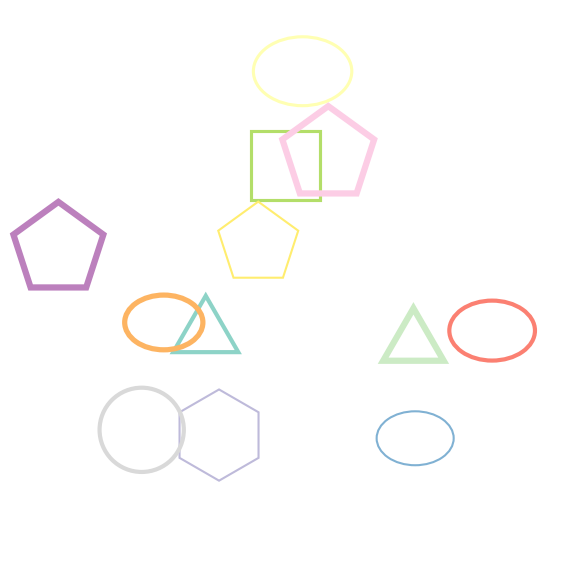[{"shape": "triangle", "thickness": 2, "radius": 0.33, "center": [0.356, 0.422]}, {"shape": "oval", "thickness": 1.5, "radius": 0.43, "center": [0.524, 0.876]}, {"shape": "hexagon", "thickness": 1, "radius": 0.39, "center": [0.379, 0.246]}, {"shape": "oval", "thickness": 2, "radius": 0.37, "center": [0.852, 0.427]}, {"shape": "oval", "thickness": 1, "radius": 0.33, "center": [0.719, 0.24]}, {"shape": "oval", "thickness": 2.5, "radius": 0.34, "center": [0.284, 0.441]}, {"shape": "square", "thickness": 1.5, "radius": 0.3, "center": [0.495, 0.712]}, {"shape": "pentagon", "thickness": 3, "radius": 0.42, "center": [0.568, 0.732]}, {"shape": "circle", "thickness": 2, "radius": 0.36, "center": [0.245, 0.255]}, {"shape": "pentagon", "thickness": 3, "radius": 0.41, "center": [0.101, 0.568]}, {"shape": "triangle", "thickness": 3, "radius": 0.3, "center": [0.716, 0.405]}, {"shape": "pentagon", "thickness": 1, "radius": 0.36, "center": [0.447, 0.577]}]